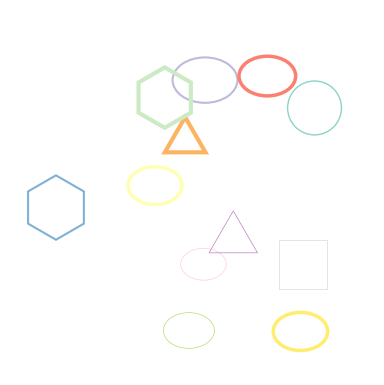[{"shape": "circle", "thickness": 1, "radius": 0.35, "center": [0.817, 0.72]}, {"shape": "oval", "thickness": 2.5, "radius": 0.35, "center": [0.403, 0.518]}, {"shape": "oval", "thickness": 1.5, "radius": 0.42, "center": [0.532, 0.792]}, {"shape": "oval", "thickness": 2.5, "radius": 0.37, "center": [0.694, 0.802]}, {"shape": "hexagon", "thickness": 1.5, "radius": 0.42, "center": [0.145, 0.461]}, {"shape": "triangle", "thickness": 3, "radius": 0.3, "center": [0.481, 0.635]}, {"shape": "oval", "thickness": 0.5, "radius": 0.33, "center": [0.491, 0.142]}, {"shape": "oval", "thickness": 0.5, "radius": 0.3, "center": [0.528, 0.314]}, {"shape": "square", "thickness": 0.5, "radius": 0.32, "center": [0.787, 0.314]}, {"shape": "triangle", "thickness": 0.5, "radius": 0.36, "center": [0.606, 0.38]}, {"shape": "hexagon", "thickness": 3, "radius": 0.39, "center": [0.428, 0.747]}, {"shape": "oval", "thickness": 2.5, "radius": 0.35, "center": [0.78, 0.139]}]